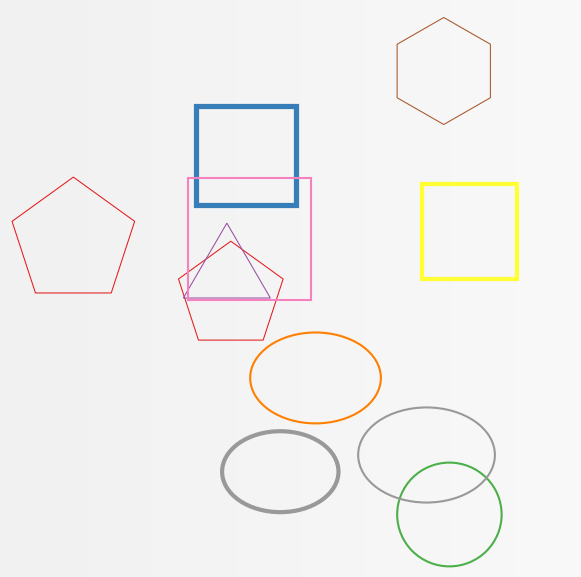[{"shape": "pentagon", "thickness": 0.5, "radius": 0.55, "center": [0.126, 0.582]}, {"shape": "pentagon", "thickness": 0.5, "radius": 0.47, "center": [0.397, 0.487]}, {"shape": "square", "thickness": 2.5, "radius": 0.43, "center": [0.423, 0.73]}, {"shape": "circle", "thickness": 1, "radius": 0.45, "center": [0.773, 0.108]}, {"shape": "triangle", "thickness": 0.5, "radius": 0.43, "center": [0.39, 0.526]}, {"shape": "oval", "thickness": 1, "radius": 0.56, "center": [0.543, 0.345]}, {"shape": "square", "thickness": 2, "radius": 0.41, "center": [0.807, 0.598]}, {"shape": "hexagon", "thickness": 0.5, "radius": 0.46, "center": [0.763, 0.876]}, {"shape": "square", "thickness": 1, "radius": 0.53, "center": [0.429, 0.585]}, {"shape": "oval", "thickness": 2, "radius": 0.5, "center": [0.482, 0.182]}, {"shape": "oval", "thickness": 1, "radius": 0.59, "center": [0.734, 0.211]}]